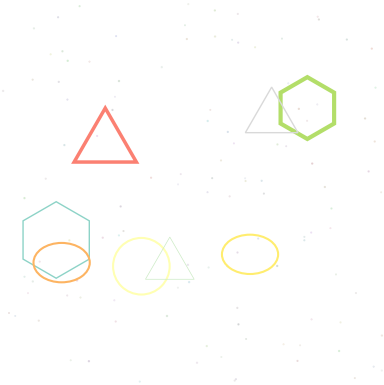[{"shape": "hexagon", "thickness": 1, "radius": 0.5, "center": [0.146, 0.377]}, {"shape": "circle", "thickness": 1.5, "radius": 0.37, "center": [0.367, 0.308]}, {"shape": "triangle", "thickness": 2.5, "radius": 0.47, "center": [0.273, 0.626]}, {"shape": "oval", "thickness": 1.5, "radius": 0.37, "center": [0.16, 0.318]}, {"shape": "hexagon", "thickness": 3, "radius": 0.4, "center": [0.798, 0.719]}, {"shape": "triangle", "thickness": 1, "radius": 0.39, "center": [0.706, 0.695]}, {"shape": "triangle", "thickness": 0.5, "radius": 0.37, "center": [0.441, 0.311]}, {"shape": "oval", "thickness": 1.5, "radius": 0.36, "center": [0.649, 0.339]}]